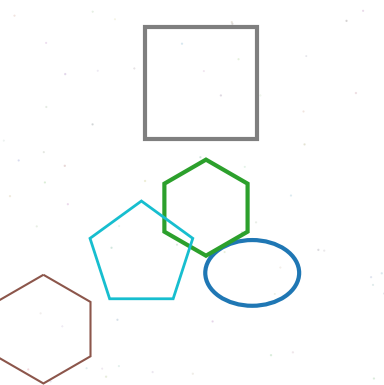[{"shape": "oval", "thickness": 3, "radius": 0.61, "center": [0.655, 0.291]}, {"shape": "hexagon", "thickness": 3, "radius": 0.62, "center": [0.535, 0.461]}, {"shape": "hexagon", "thickness": 1.5, "radius": 0.71, "center": [0.113, 0.145]}, {"shape": "square", "thickness": 3, "radius": 0.73, "center": [0.521, 0.784]}, {"shape": "pentagon", "thickness": 2, "radius": 0.7, "center": [0.367, 0.338]}]